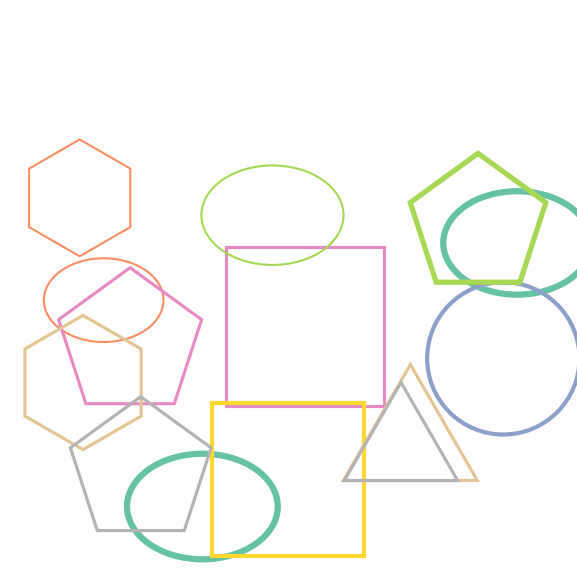[{"shape": "oval", "thickness": 3, "radius": 0.65, "center": [0.35, 0.122]}, {"shape": "oval", "thickness": 3, "radius": 0.64, "center": [0.895, 0.578]}, {"shape": "hexagon", "thickness": 1, "radius": 0.51, "center": [0.138, 0.656]}, {"shape": "oval", "thickness": 1, "radius": 0.52, "center": [0.18, 0.479]}, {"shape": "circle", "thickness": 2, "radius": 0.66, "center": [0.872, 0.379]}, {"shape": "pentagon", "thickness": 1.5, "radius": 0.65, "center": [0.225, 0.405]}, {"shape": "square", "thickness": 1.5, "radius": 0.69, "center": [0.528, 0.434]}, {"shape": "pentagon", "thickness": 2.5, "radius": 0.62, "center": [0.828, 0.61]}, {"shape": "oval", "thickness": 1, "radius": 0.62, "center": [0.472, 0.626]}, {"shape": "square", "thickness": 2, "radius": 0.66, "center": [0.499, 0.169]}, {"shape": "triangle", "thickness": 1.5, "radius": 0.67, "center": [0.711, 0.234]}, {"shape": "hexagon", "thickness": 1.5, "radius": 0.58, "center": [0.144, 0.337]}, {"shape": "triangle", "thickness": 1.5, "radius": 0.57, "center": [0.694, 0.224]}, {"shape": "pentagon", "thickness": 1.5, "radius": 0.64, "center": [0.244, 0.184]}]